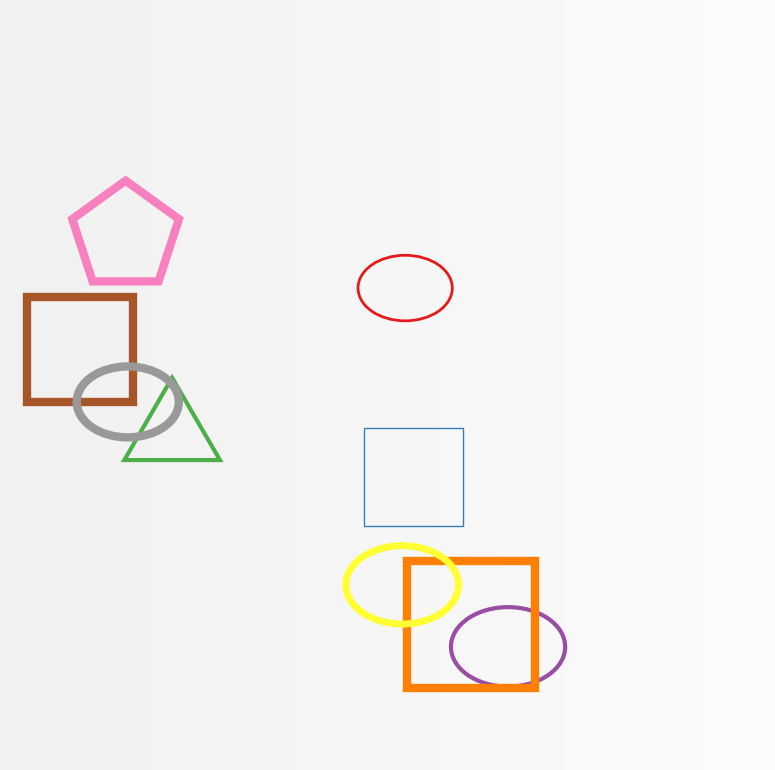[{"shape": "oval", "thickness": 1, "radius": 0.3, "center": [0.523, 0.626]}, {"shape": "square", "thickness": 0.5, "radius": 0.32, "center": [0.533, 0.381]}, {"shape": "triangle", "thickness": 1.5, "radius": 0.36, "center": [0.222, 0.438]}, {"shape": "oval", "thickness": 1.5, "radius": 0.37, "center": [0.656, 0.16]}, {"shape": "square", "thickness": 3, "radius": 0.41, "center": [0.608, 0.189]}, {"shape": "oval", "thickness": 2.5, "radius": 0.36, "center": [0.519, 0.24]}, {"shape": "square", "thickness": 3, "radius": 0.34, "center": [0.104, 0.546]}, {"shape": "pentagon", "thickness": 3, "radius": 0.36, "center": [0.162, 0.693]}, {"shape": "oval", "thickness": 3, "radius": 0.33, "center": [0.165, 0.478]}]